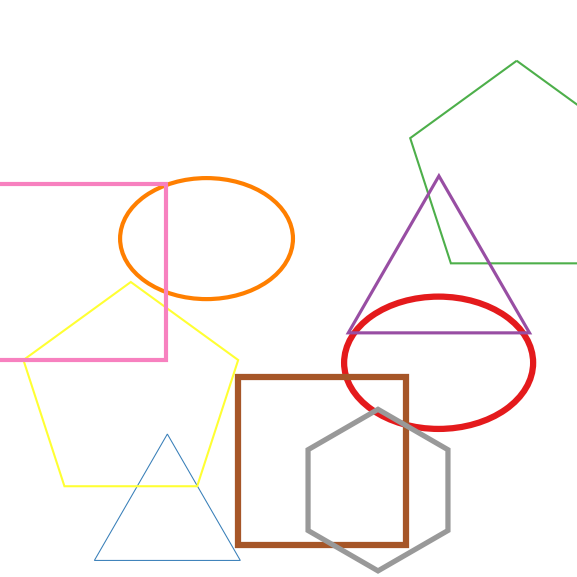[{"shape": "oval", "thickness": 3, "radius": 0.82, "center": [0.76, 0.371]}, {"shape": "triangle", "thickness": 0.5, "radius": 0.73, "center": [0.29, 0.102]}, {"shape": "pentagon", "thickness": 1, "radius": 0.97, "center": [0.895, 0.7]}, {"shape": "triangle", "thickness": 1.5, "radius": 0.91, "center": [0.76, 0.513]}, {"shape": "oval", "thickness": 2, "radius": 0.75, "center": [0.358, 0.586]}, {"shape": "pentagon", "thickness": 1, "radius": 0.98, "center": [0.227, 0.315]}, {"shape": "square", "thickness": 3, "radius": 0.73, "center": [0.558, 0.2]}, {"shape": "square", "thickness": 2, "radius": 0.76, "center": [0.136, 0.528]}, {"shape": "hexagon", "thickness": 2.5, "radius": 0.7, "center": [0.655, 0.15]}]